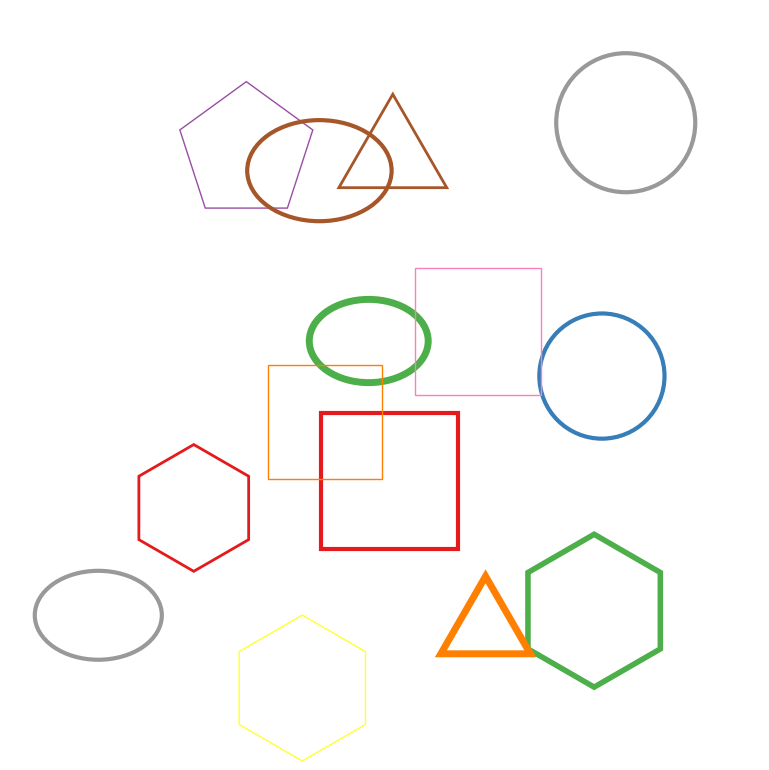[{"shape": "square", "thickness": 1.5, "radius": 0.44, "center": [0.506, 0.376]}, {"shape": "hexagon", "thickness": 1, "radius": 0.41, "center": [0.252, 0.34]}, {"shape": "circle", "thickness": 1.5, "radius": 0.41, "center": [0.782, 0.512]}, {"shape": "hexagon", "thickness": 2, "radius": 0.5, "center": [0.772, 0.207]}, {"shape": "oval", "thickness": 2.5, "radius": 0.39, "center": [0.479, 0.557]}, {"shape": "pentagon", "thickness": 0.5, "radius": 0.45, "center": [0.32, 0.803]}, {"shape": "triangle", "thickness": 2.5, "radius": 0.34, "center": [0.631, 0.184]}, {"shape": "square", "thickness": 0.5, "radius": 0.37, "center": [0.422, 0.452]}, {"shape": "hexagon", "thickness": 0.5, "radius": 0.47, "center": [0.393, 0.106]}, {"shape": "triangle", "thickness": 1, "radius": 0.4, "center": [0.51, 0.797]}, {"shape": "oval", "thickness": 1.5, "radius": 0.47, "center": [0.415, 0.778]}, {"shape": "square", "thickness": 0.5, "radius": 0.41, "center": [0.621, 0.57]}, {"shape": "oval", "thickness": 1.5, "radius": 0.41, "center": [0.128, 0.201]}, {"shape": "circle", "thickness": 1.5, "radius": 0.45, "center": [0.813, 0.841]}]